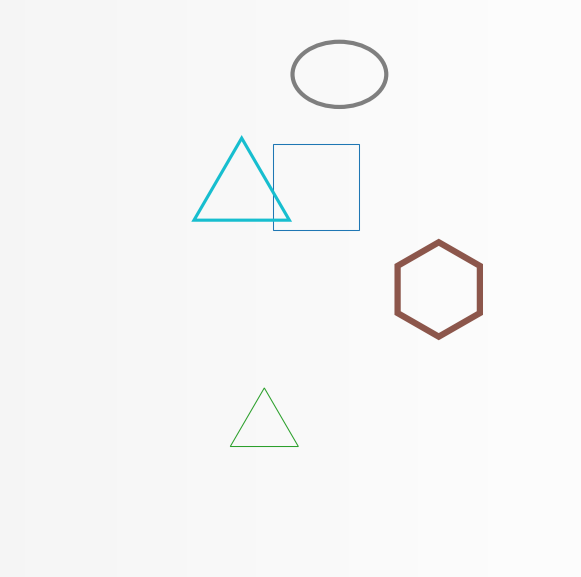[{"shape": "square", "thickness": 0.5, "radius": 0.37, "center": [0.544, 0.675]}, {"shape": "triangle", "thickness": 0.5, "radius": 0.34, "center": [0.455, 0.26]}, {"shape": "hexagon", "thickness": 3, "radius": 0.41, "center": [0.755, 0.498]}, {"shape": "oval", "thickness": 2, "radius": 0.4, "center": [0.584, 0.87]}, {"shape": "triangle", "thickness": 1.5, "radius": 0.47, "center": [0.416, 0.665]}]